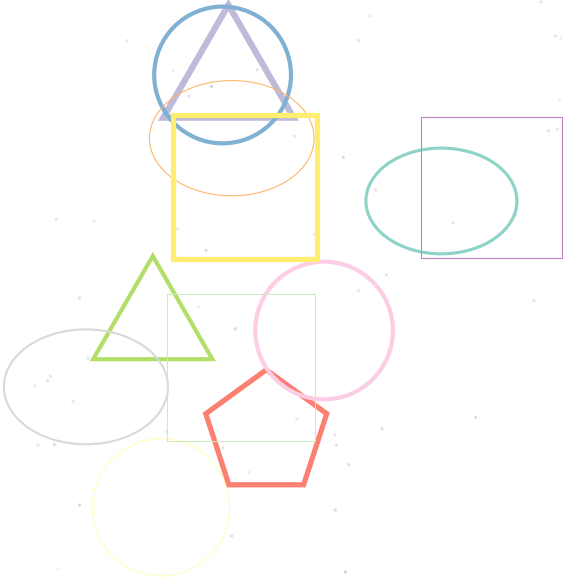[{"shape": "oval", "thickness": 1.5, "radius": 0.65, "center": [0.764, 0.651]}, {"shape": "circle", "thickness": 0.5, "radius": 0.59, "center": [0.279, 0.121]}, {"shape": "triangle", "thickness": 3, "radius": 0.65, "center": [0.396, 0.86]}, {"shape": "pentagon", "thickness": 2.5, "radius": 0.55, "center": [0.461, 0.249]}, {"shape": "circle", "thickness": 2, "radius": 0.59, "center": [0.385, 0.869]}, {"shape": "oval", "thickness": 0.5, "radius": 0.71, "center": [0.401, 0.76]}, {"shape": "triangle", "thickness": 2, "radius": 0.6, "center": [0.265, 0.437]}, {"shape": "circle", "thickness": 2, "radius": 0.6, "center": [0.561, 0.427]}, {"shape": "oval", "thickness": 1, "radius": 0.71, "center": [0.149, 0.329]}, {"shape": "square", "thickness": 0.5, "radius": 0.61, "center": [0.85, 0.674]}, {"shape": "square", "thickness": 0.5, "radius": 0.64, "center": [0.417, 0.363]}, {"shape": "square", "thickness": 2.5, "radius": 0.62, "center": [0.424, 0.675]}]